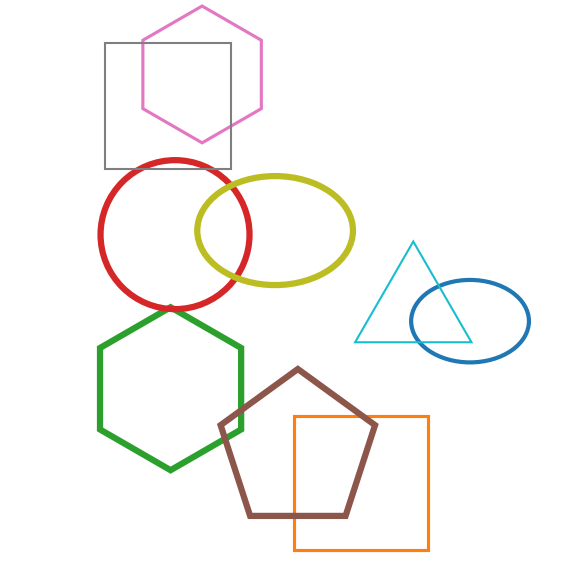[{"shape": "oval", "thickness": 2, "radius": 0.51, "center": [0.814, 0.443]}, {"shape": "square", "thickness": 1.5, "radius": 0.58, "center": [0.625, 0.163]}, {"shape": "hexagon", "thickness": 3, "radius": 0.71, "center": [0.295, 0.326]}, {"shape": "circle", "thickness": 3, "radius": 0.64, "center": [0.303, 0.593]}, {"shape": "pentagon", "thickness": 3, "radius": 0.7, "center": [0.516, 0.22]}, {"shape": "hexagon", "thickness": 1.5, "radius": 0.59, "center": [0.35, 0.87]}, {"shape": "square", "thickness": 1, "radius": 0.55, "center": [0.291, 0.815]}, {"shape": "oval", "thickness": 3, "radius": 0.67, "center": [0.476, 0.6]}, {"shape": "triangle", "thickness": 1, "radius": 0.58, "center": [0.716, 0.465]}]